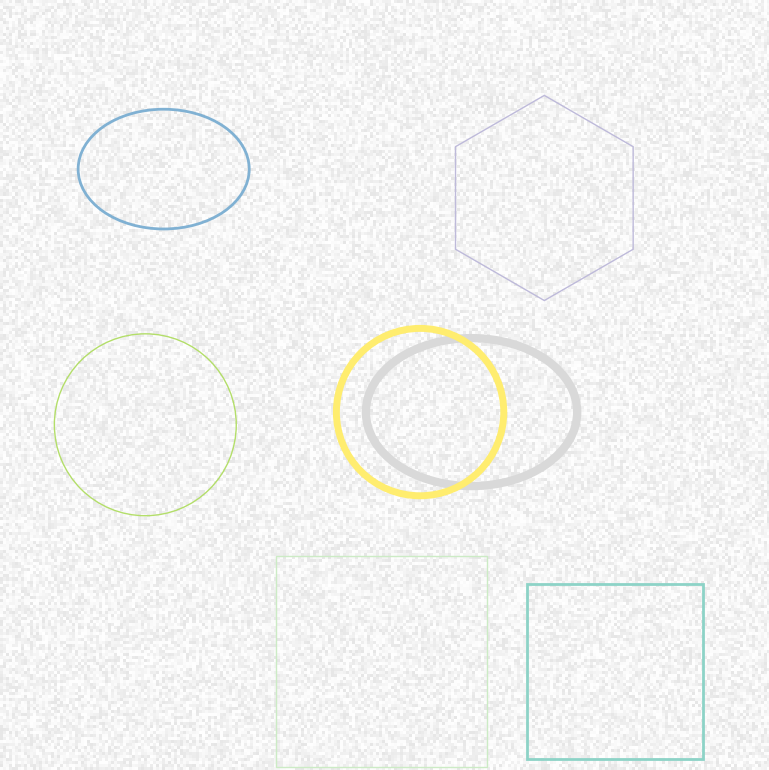[{"shape": "square", "thickness": 1, "radius": 0.57, "center": [0.799, 0.128]}, {"shape": "hexagon", "thickness": 0.5, "radius": 0.67, "center": [0.707, 0.743]}, {"shape": "oval", "thickness": 1, "radius": 0.56, "center": [0.213, 0.78]}, {"shape": "circle", "thickness": 0.5, "radius": 0.59, "center": [0.189, 0.448]}, {"shape": "oval", "thickness": 3, "radius": 0.69, "center": [0.612, 0.465]}, {"shape": "square", "thickness": 0.5, "radius": 0.69, "center": [0.495, 0.141]}, {"shape": "circle", "thickness": 2.5, "radius": 0.54, "center": [0.546, 0.465]}]